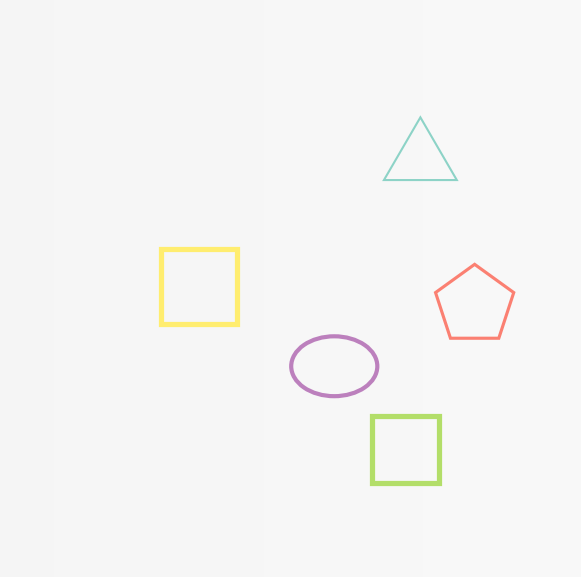[{"shape": "triangle", "thickness": 1, "radius": 0.36, "center": [0.723, 0.724]}, {"shape": "pentagon", "thickness": 1.5, "radius": 0.35, "center": [0.817, 0.471]}, {"shape": "square", "thickness": 2.5, "radius": 0.29, "center": [0.698, 0.221]}, {"shape": "oval", "thickness": 2, "radius": 0.37, "center": [0.575, 0.365]}, {"shape": "square", "thickness": 2.5, "radius": 0.32, "center": [0.343, 0.503]}]